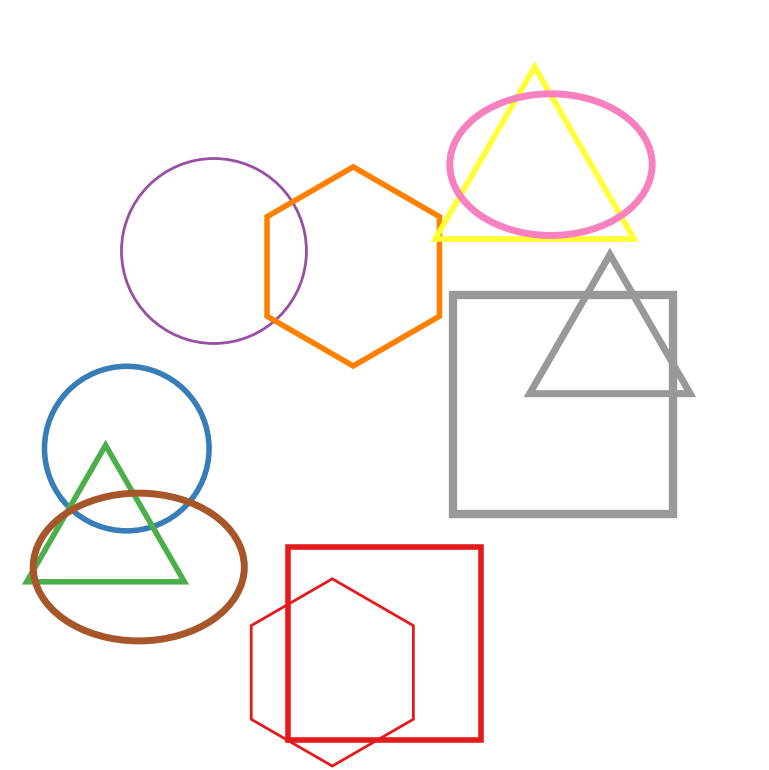[{"shape": "square", "thickness": 2, "radius": 0.63, "center": [0.5, 0.164]}, {"shape": "hexagon", "thickness": 1, "radius": 0.61, "center": [0.432, 0.127]}, {"shape": "circle", "thickness": 2, "radius": 0.53, "center": [0.165, 0.417]}, {"shape": "triangle", "thickness": 2, "radius": 0.59, "center": [0.137, 0.304]}, {"shape": "circle", "thickness": 1, "radius": 0.6, "center": [0.278, 0.674]}, {"shape": "hexagon", "thickness": 2, "radius": 0.65, "center": [0.459, 0.654]}, {"shape": "triangle", "thickness": 2, "radius": 0.75, "center": [0.694, 0.764]}, {"shape": "oval", "thickness": 2.5, "radius": 0.69, "center": [0.18, 0.264]}, {"shape": "oval", "thickness": 2.5, "radius": 0.66, "center": [0.716, 0.786]}, {"shape": "square", "thickness": 3, "radius": 0.71, "center": [0.731, 0.474]}, {"shape": "triangle", "thickness": 2.5, "radius": 0.6, "center": [0.792, 0.549]}]